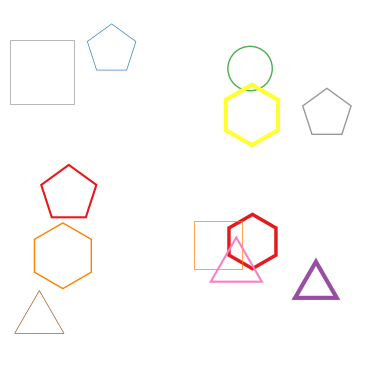[{"shape": "pentagon", "thickness": 1.5, "radius": 0.38, "center": [0.179, 0.496]}, {"shape": "hexagon", "thickness": 2.5, "radius": 0.35, "center": [0.656, 0.373]}, {"shape": "pentagon", "thickness": 0.5, "radius": 0.33, "center": [0.29, 0.872]}, {"shape": "circle", "thickness": 1, "radius": 0.29, "center": [0.65, 0.822]}, {"shape": "triangle", "thickness": 3, "radius": 0.31, "center": [0.821, 0.258]}, {"shape": "hexagon", "thickness": 1, "radius": 0.43, "center": [0.163, 0.336]}, {"shape": "square", "thickness": 0.5, "radius": 0.31, "center": [0.565, 0.364]}, {"shape": "hexagon", "thickness": 3, "radius": 0.39, "center": [0.654, 0.701]}, {"shape": "triangle", "thickness": 0.5, "radius": 0.37, "center": [0.102, 0.171]}, {"shape": "triangle", "thickness": 1.5, "radius": 0.38, "center": [0.614, 0.307]}, {"shape": "square", "thickness": 0.5, "radius": 0.41, "center": [0.11, 0.812]}, {"shape": "pentagon", "thickness": 1, "radius": 0.33, "center": [0.849, 0.704]}]